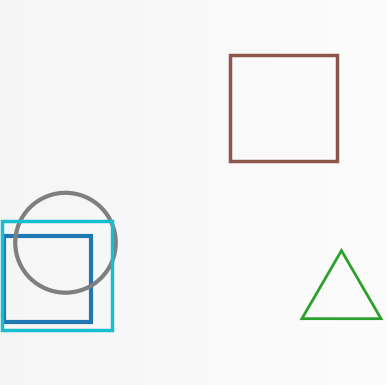[{"shape": "square", "thickness": 3, "radius": 0.56, "center": [0.123, 0.275]}, {"shape": "triangle", "thickness": 2, "radius": 0.59, "center": [0.881, 0.231]}, {"shape": "square", "thickness": 2.5, "radius": 0.69, "center": [0.731, 0.719]}, {"shape": "circle", "thickness": 3, "radius": 0.65, "center": [0.169, 0.369]}, {"shape": "square", "thickness": 2.5, "radius": 0.71, "center": [0.147, 0.285]}]